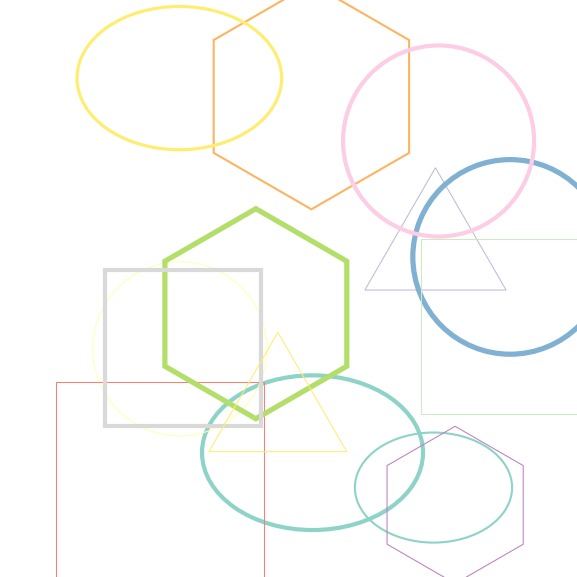[{"shape": "oval", "thickness": 1, "radius": 0.68, "center": [0.751, 0.155]}, {"shape": "oval", "thickness": 2, "radius": 0.96, "center": [0.541, 0.215]}, {"shape": "circle", "thickness": 0.5, "radius": 0.75, "center": [0.311, 0.395]}, {"shape": "triangle", "thickness": 0.5, "radius": 0.71, "center": [0.754, 0.567]}, {"shape": "square", "thickness": 0.5, "radius": 0.9, "center": [0.277, 0.158]}, {"shape": "circle", "thickness": 2.5, "radius": 0.84, "center": [0.883, 0.554]}, {"shape": "hexagon", "thickness": 1, "radius": 0.98, "center": [0.539, 0.832]}, {"shape": "hexagon", "thickness": 2.5, "radius": 0.91, "center": [0.443, 0.456]}, {"shape": "circle", "thickness": 2, "radius": 0.83, "center": [0.759, 0.755]}, {"shape": "square", "thickness": 2, "radius": 0.67, "center": [0.317, 0.396]}, {"shape": "hexagon", "thickness": 0.5, "radius": 0.68, "center": [0.788, 0.125]}, {"shape": "square", "thickness": 0.5, "radius": 0.76, "center": [0.881, 0.433]}, {"shape": "triangle", "thickness": 0.5, "radius": 0.69, "center": [0.481, 0.286]}, {"shape": "oval", "thickness": 1.5, "radius": 0.89, "center": [0.311, 0.864]}]